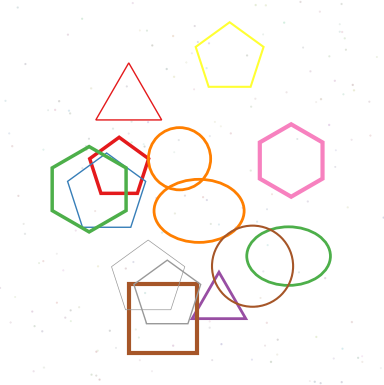[{"shape": "pentagon", "thickness": 2.5, "radius": 0.4, "center": [0.309, 0.563]}, {"shape": "triangle", "thickness": 1, "radius": 0.49, "center": [0.334, 0.738]}, {"shape": "pentagon", "thickness": 1, "radius": 0.53, "center": [0.277, 0.496]}, {"shape": "hexagon", "thickness": 2.5, "radius": 0.55, "center": [0.232, 0.508]}, {"shape": "oval", "thickness": 2, "radius": 0.54, "center": [0.75, 0.335]}, {"shape": "triangle", "thickness": 2, "radius": 0.4, "center": [0.569, 0.213]}, {"shape": "oval", "thickness": 2, "radius": 0.59, "center": [0.517, 0.452]}, {"shape": "circle", "thickness": 2, "radius": 0.4, "center": [0.466, 0.588]}, {"shape": "pentagon", "thickness": 1.5, "radius": 0.46, "center": [0.596, 0.85]}, {"shape": "square", "thickness": 3, "radius": 0.45, "center": [0.424, 0.172]}, {"shape": "circle", "thickness": 1.5, "radius": 0.53, "center": [0.656, 0.309]}, {"shape": "hexagon", "thickness": 3, "radius": 0.47, "center": [0.756, 0.583]}, {"shape": "pentagon", "thickness": 1, "radius": 0.46, "center": [0.434, 0.233]}, {"shape": "pentagon", "thickness": 0.5, "radius": 0.5, "center": [0.385, 0.276]}]